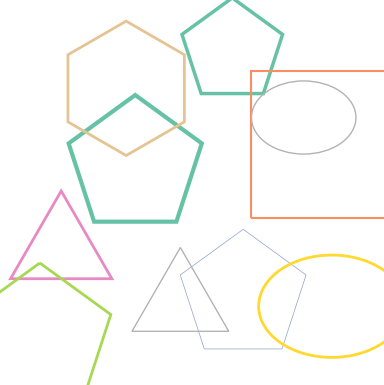[{"shape": "pentagon", "thickness": 2.5, "radius": 0.69, "center": [0.603, 0.868]}, {"shape": "pentagon", "thickness": 3, "radius": 0.91, "center": [0.351, 0.571]}, {"shape": "square", "thickness": 1.5, "radius": 0.96, "center": [0.843, 0.625]}, {"shape": "pentagon", "thickness": 0.5, "radius": 0.86, "center": [0.632, 0.233]}, {"shape": "triangle", "thickness": 2, "radius": 0.76, "center": [0.159, 0.352]}, {"shape": "pentagon", "thickness": 2, "radius": 0.97, "center": [0.103, 0.123]}, {"shape": "oval", "thickness": 2, "radius": 0.95, "center": [0.862, 0.205]}, {"shape": "hexagon", "thickness": 2, "radius": 0.87, "center": [0.328, 0.771]}, {"shape": "oval", "thickness": 1, "radius": 0.68, "center": [0.789, 0.695]}, {"shape": "triangle", "thickness": 1, "radius": 0.73, "center": [0.468, 0.212]}]